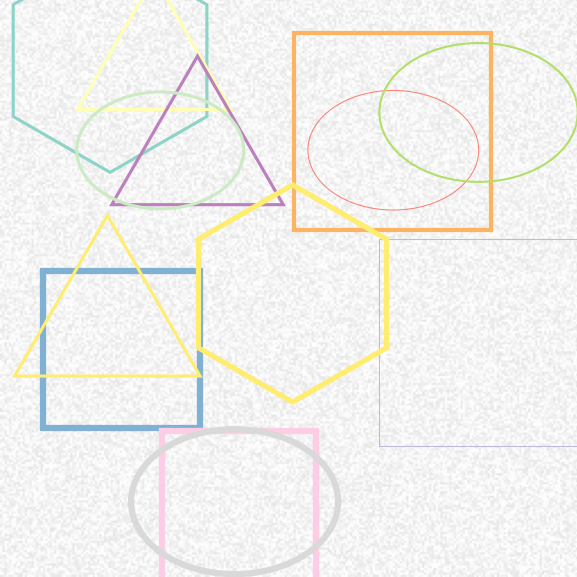[{"shape": "hexagon", "thickness": 1.5, "radius": 0.97, "center": [0.191, 0.894]}, {"shape": "triangle", "thickness": 1.5, "radius": 0.76, "center": [0.267, 0.886]}, {"shape": "square", "thickness": 0.5, "radius": 0.9, "center": [0.836, 0.406]}, {"shape": "oval", "thickness": 0.5, "radius": 0.74, "center": [0.681, 0.739]}, {"shape": "square", "thickness": 3, "radius": 0.68, "center": [0.211, 0.394]}, {"shape": "square", "thickness": 2, "radius": 0.85, "center": [0.679, 0.772]}, {"shape": "oval", "thickness": 1, "radius": 0.86, "center": [0.829, 0.804]}, {"shape": "square", "thickness": 3, "radius": 0.67, "center": [0.414, 0.118]}, {"shape": "oval", "thickness": 3, "radius": 0.9, "center": [0.406, 0.13]}, {"shape": "triangle", "thickness": 1.5, "radius": 0.86, "center": [0.342, 0.73]}, {"shape": "oval", "thickness": 1.5, "radius": 0.72, "center": [0.278, 0.739]}, {"shape": "triangle", "thickness": 1.5, "radius": 0.93, "center": [0.186, 0.441]}, {"shape": "hexagon", "thickness": 2.5, "radius": 0.94, "center": [0.507, 0.491]}]